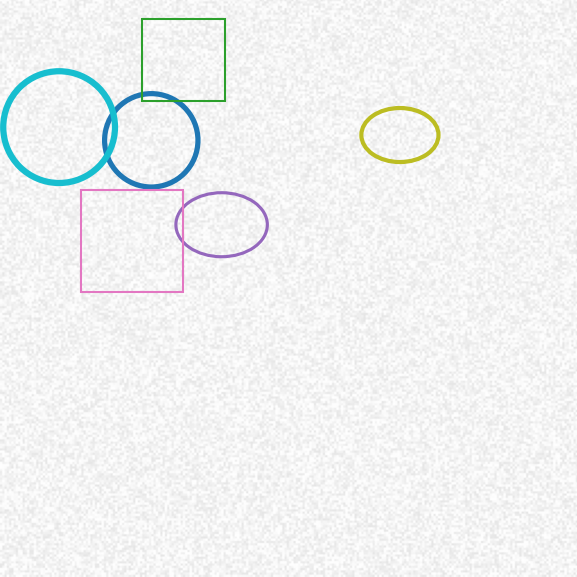[{"shape": "circle", "thickness": 2.5, "radius": 0.4, "center": [0.262, 0.756]}, {"shape": "square", "thickness": 1, "radius": 0.36, "center": [0.318, 0.896]}, {"shape": "oval", "thickness": 1.5, "radius": 0.4, "center": [0.384, 0.61]}, {"shape": "square", "thickness": 1, "radius": 0.44, "center": [0.229, 0.581]}, {"shape": "oval", "thickness": 2, "radius": 0.33, "center": [0.693, 0.765]}, {"shape": "circle", "thickness": 3, "radius": 0.48, "center": [0.102, 0.779]}]